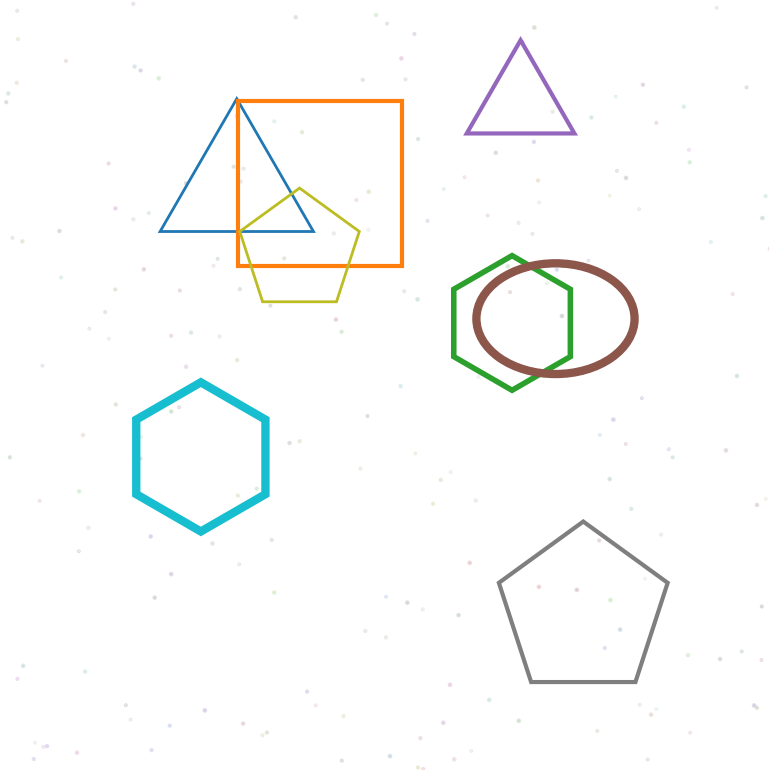[{"shape": "triangle", "thickness": 1, "radius": 0.57, "center": [0.308, 0.757]}, {"shape": "square", "thickness": 1.5, "radius": 0.53, "center": [0.416, 0.761]}, {"shape": "hexagon", "thickness": 2, "radius": 0.44, "center": [0.665, 0.581]}, {"shape": "triangle", "thickness": 1.5, "radius": 0.4, "center": [0.676, 0.867]}, {"shape": "oval", "thickness": 3, "radius": 0.51, "center": [0.721, 0.586]}, {"shape": "pentagon", "thickness": 1.5, "radius": 0.58, "center": [0.757, 0.207]}, {"shape": "pentagon", "thickness": 1, "radius": 0.41, "center": [0.389, 0.674]}, {"shape": "hexagon", "thickness": 3, "radius": 0.48, "center": [0.261, 0.407]}]